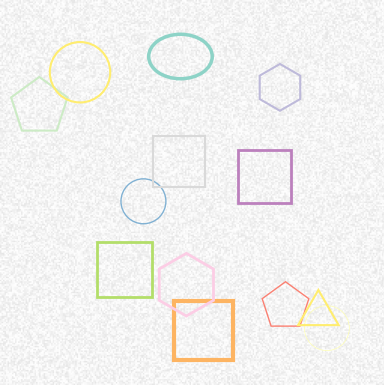[{"shape": "oval", "thickness": 2.5, "radius": 0.41, "center": [0.469, 0.853]}, {"shape": "circle", "thickness": 0.5, "radius": 0.29, "center": [0.849, 0.148]}, {"shape": "hexagon", "thickness": 1.5, "radius": 0.3, "center": [0.727, 0.773]}, {"shape": "pentagon", "thickness": 1, "radius": 0.32, "center": [0.742, 0.204]}, {"shape": "circle", "thickness": 1, "radius": 0.29, "center": [0.373, 0.477]}, {"shape": "square", "thickness": 3, "radius": 0.38, "center": [0.528, 0.141]}, {"shape": "square", "thickness": 2, "radius": 0.36, "center": [0.324, 0.301]}, {"shape": "hexagon", "thickness": 2, "radius": 0.41, "center": [0.484, 0.261]}, {"shape": "square", "thickness": 1.5, "radius": 0.33, "center": [0.465, 0.58]}, {"shape": "square", "thickness": 2, "radius": 0.35, "center": [0.687, 0.542]}, {"shape": "pentagon", "thickness": 1.5, "radius": 0.39, "center": [0.102, 0.723]}, {"shape": "triangle", "thickness": 1.5, "radius": 0.3, "center": [0.827, 0.186]}, {"shape": "circle", "thickness": 1.5, "radius": 0.39, "center": [0.208, 0.812]}]